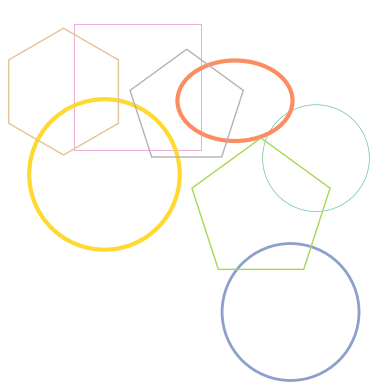[{"shape": "circle", "thickness": 0.5, "radius": 0.69, "center": [0.821, 0.589]}, {"shape": "oval", "thickness": 3, "radius": 0.75, "center": [0.61, 0.738]}, {"shape": "circle", "thickness": 2, "radius": 0.89, "center": [0.755, 0.19]}, {"shape": "square", "thickness": 0.5, "radius": 0.82, "center": [0.357, 0.774]}, {"shape": "pentagon", "thickness": 1, "radius": 0.94, "center": [0.678, 0.453]}, {"shape": "circle", "thickness": 3, "radius": 0.98, "center": [0.271, 0.547]}, {"shape": "hexagon", "thickness": 1, "radius": 0.82, "center": [0.165, 0.762]}, {"shape": "pentagon", "thickness": 1, "radius": 0.77, "center": [0.485, 0.717]}]